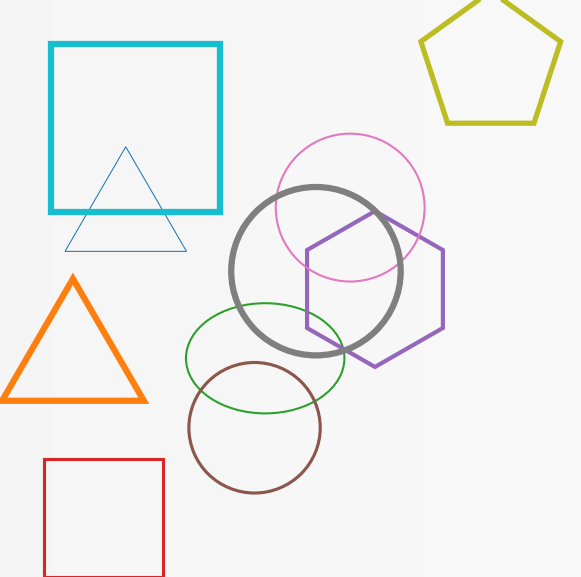[{"shape": "triangle", "thickness": 0.5, "radius": 0.6, "center": [0.216, 0.624]}, {"shape": "triangle", "thickness": 3, "radius": 0.7, "center": [0.126, 0.376]}, {"shape": "oval", "thickness": 1, "radius": 0.68, "center": [0.456, 0.379]}, {"shape": "square", "thickness": 1.5, "radius": 0.51, "center": [0.179, 0.102]}, {"shape": "hexagon", "thickness": 2, "radius": 0.67, "center": [0.645, 0.499]}, {"shape": "circle", "thickness": 1.5, "radius": 0.56, "center": [0.438, 0.258]}, {"shape": "circle", "thickness": 1, "radius": 0.64, "center": [0.602, 0.64]}, {"shape": "circle", "thickness": 3, "radius": 0.73, "center": [0.544, 0.53]}, {"shape": "pentagon", "thickness": 2.5, "radius": 0.63, "center": [0.844, 0.888]}, {"shape": "square", "thickness": 3, "radius": 0.73, "center": [0.233, 0.777]}]